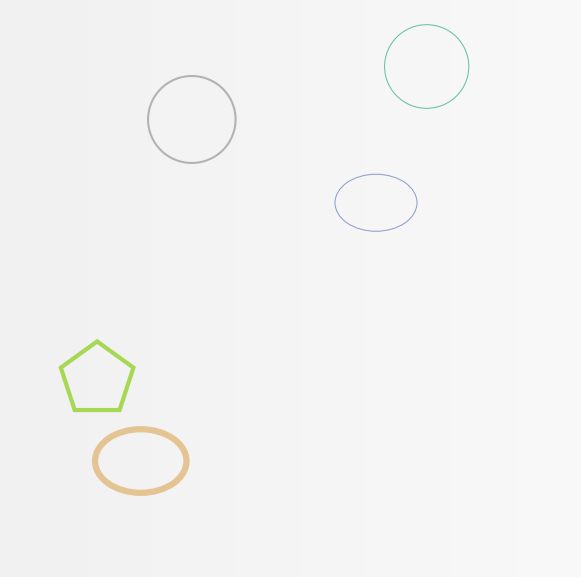[{"shape": "circle", "thickness": 0.5, "radius": 0.36, "center": [0.734, 0.884]}, {"shape": "oval", "thickness": 0.5, "radius": 0.35, "center": [0.647, 0.648]}, {"shape": "pentagon", "thickness": 2, "radius": 0.33, "center": [0.167, 0.342]}, {"shape": "oval", "thickness": 3, "radius": 0.39, "center": [0.242, 0.201]}, {"shape": "circle", "thickness": 1, "radius": 0.38, "center": [0.33, 0.792]}]